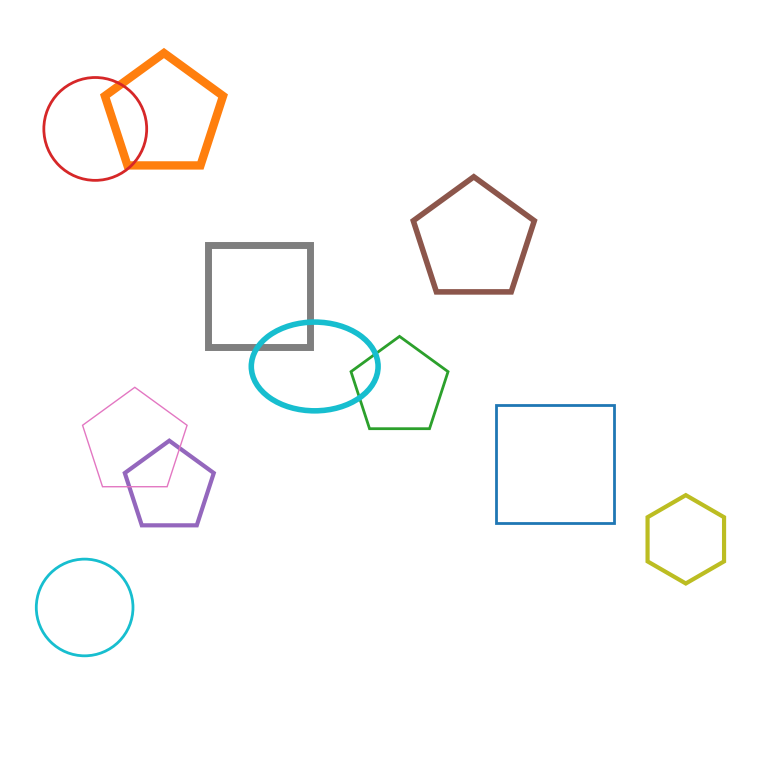[{"shape": "square", "thickness": 1, "radius": 0.38, "center": [0.721, 0.397]}, {"shape": "pentagon", "thickness": 3, "radius": 0.4, "center": [0.213, 0.85]}, {"shape": "pentagon", "thickness": 1, "radius": 0.33, "center": [0.519, 0.497]}, {"shape": "circle", "thickness": 1, "radius": 0.33, "center": [0.124, 0.833]}, {"shape": "pentagon", "thickness": 1.5, "radius": 0.3, "center": [0.22, 0.367]}, {"shape": "pentagon", "thickness": 2, "radius": 0.41, "center": [0.615, 0.688]}, {"shape": "pentagon", "thickness": 0.5, "radius": 0.36, "center": [0.175, 0.426]}, {"shape": "square", "thickness": 2.5, "radius": 0.33, "center": [0.336, 0.616]}, {"shape": "hexagon", "thickness": 1.5, "radius": 0.29, "center": [0.891, 0.3]}, {"shape": "oval", "thickness": 2, "radius": 0.41, "center": [0.409, 0.524]}, {"shape": "circle", "thickness": 1, "radius": 0.31, "center": [0.11, 0.211]}]